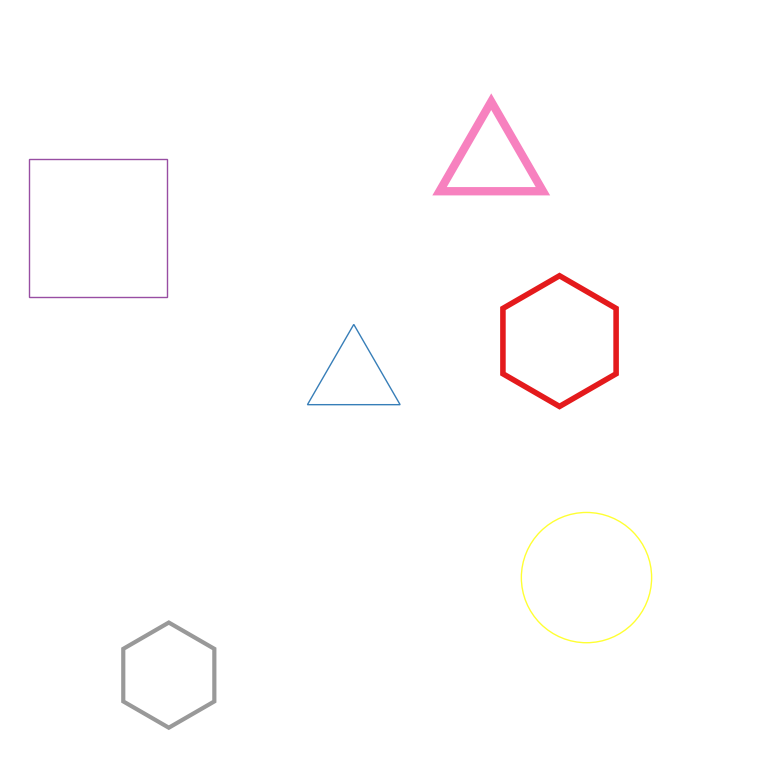[{"shape": "hexagon", "thickness": 2, "radius": 0.42, "center": [0.727, 0.557]}, {"shape": "triangle", "thickness": 0.5, "radius": 0.35, "center": [0.459, 0.509]}, {"shape": "square", "thickness": 0.5, "radius": 0.45, "center": [0.127, 0.704]}, {"shape": "circle", "thickness": 0.5, "radius": 0.42, "center": [0.762, 0.25]}, {"shape": "triangle", "thickness": 3, "radius": 0.39, "center": [0.638, 0.79]}, {"shape": "hexagon", "thickness": 1.5, "radius": 0.34, "center": [0.219, 0.123]}]